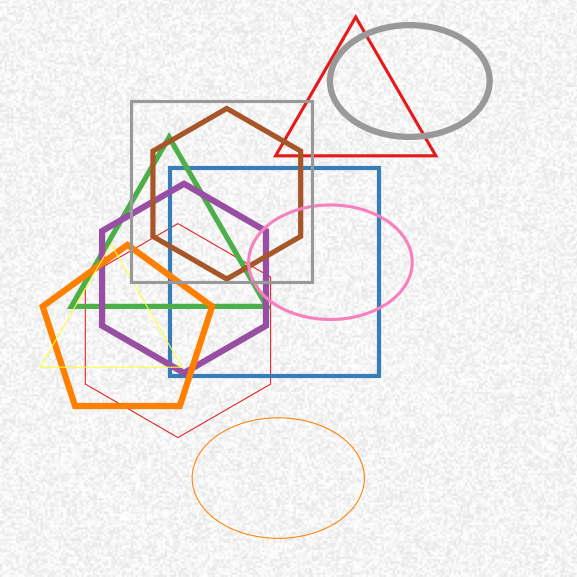[{"shape": "hexagon", "thickness": 0.5, "radius": 0.93, "center": [0.308, 0.427]}, {"shape": "triangle", "thickness": 1.5, "radius": 0.8, "center": [0.616, 0.809]}, {"shape": "square", "thickness": 2, "radius": 0.9, "center": [0.475, 0.528]}, {"shape": "triangle", "thickness": 2.5, "radius": 0.98, "center": [0.293, 0.566]}, {"shape": "hexagon", "thickness": 3, "radius": 0.82, "center": [0.319, 0.517]}, {"shape": "pentagon", "thickness": 3, "radius": 0.77, "center": [0.221, 0.421]}, {"shape": "oval", "thickness": 0.5, "radius": 0.75, "center": [0.482, 0.171]}, {"shape": "triangle", "thickness": 0.5, "radius": 0.71, "center": [0.192, 0.434]}, {"shape": "hexagon", "thickness": 2.5, "radius": 0.74, "center": [0.393, 0.664]}, {"shape": "oval", "thickness": 1.5, "radius": 0.71, "center": [0.572, 0.545]}, {"shape": "oval", "thickness": 3, "radius": 0.69, "center": [0.71, 0.859]}, {"shape": "square", "thickness": 1.5, "radius": 0.78, "center": [0.383, 0.668]}]